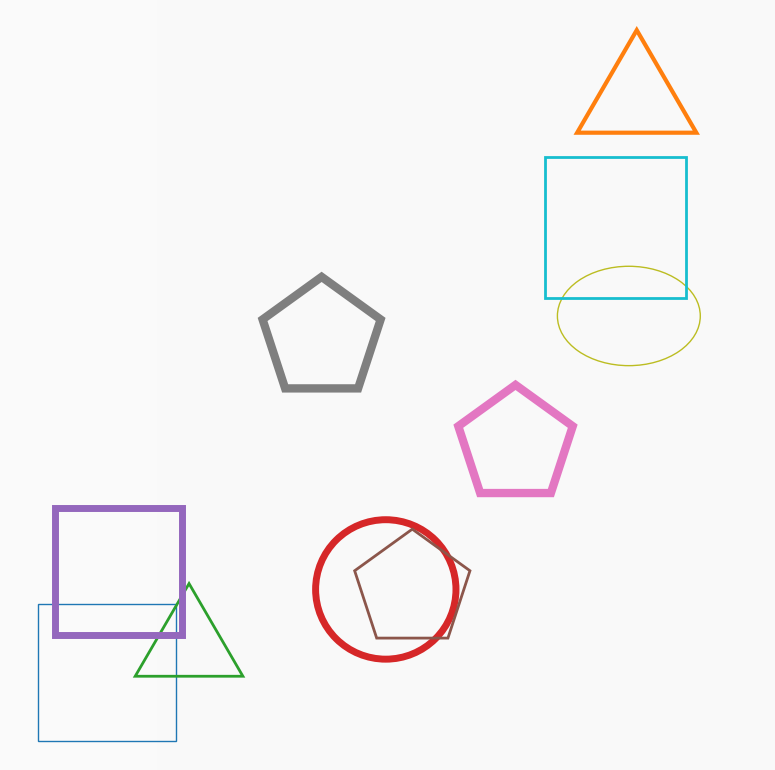[{"shape": "square", "thickness": 0.5, "radius": 0.45, "center": [0.138, 0.127]}, {"shape": "triangle", "thickness": 1.5, "radius": 0.44, "center": [0.822, 0.872]}, {"shape": "triangle", "thickness": 1, "radius": 0.4, "center": [0.244, 0.162]}, {"shape": "circle", "thickness": 2.5, "radius": 0.45, "center": [0.498, 0.234]}, {"shape": "square", "thickness": 2.5, "radius": 0.41, "center": [0.153, 0.258]}, {"shape": "pentagon", "thickness": 1, "radius": 0.39, "center": [0.532, 0.235]}, {"shape": "pentagon", "thickness": 3, "radius": 0.39, "center": [0.665, 0.422]}, {"shape": "pentagon", "thickness": 3, "radius": 0.4, "center": [0.415, 0.56]}, {"shape": "oval", "thickness": 0.5, "radius": 0.46, "center": [0.811, 0.59]}, {"shape": "square", "thickness": 1, "radius": 0.46, "center": [0.794, 0.705]}]